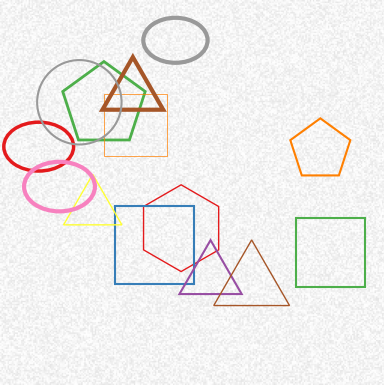[{"shape": "hexagon", "thickness": 1, "radius": 0.56, "center": [0.47, 0.407]}, {"shape": "oval", "thickness": 2.5, "radius": 0.45, "center": [0.101, 0.619]}, {"shape": "square", "thickness": 1.5, "radius": 0.51, "center": [0.402, 0.363]}, {"shape": "pentagon", "thickness": 2, "radius": 0.56, "center": [0.27, 0.728]}, {"shape": "square", "thickness": 1.5, "radius": 0.45, "center": [0.858, 0.343]}, {"shape": "triangle", "thickness": 1.5, "radius": 0.47, "center": [0.547, 0.283]}, {"shape": "pentagon", "thickness": 1.5, "radius": 0.41, "center": [0.832, 0.611]}, {"shape": "square", "thickness": 0.5, "radius": 0.41, "center": [0.351, 0.675]}, {"shape": "triangle", "thickness": 1, "radius": 0.44, "center": [0.241, 0.46]}, {"shape": "triangle", "thickness": 1, "radius": 0.57, "center": [0.654, 0.263]}, {"shape": "triangle", "thickness": 3, "radius": 0.46, "center": [0.345, 0.761]}, {"shape": "oval", "thickness": 3, "radius": 0.46, "center": [0.155, 0.515]}, {"shape": "oval", "thickness": 3, "radius": 0.42, "center": [0.456, 0.895]}, {"shape": "circle", "thickness": 1.5, "radius": 0.55, "center": [0.206, 0.734]}]